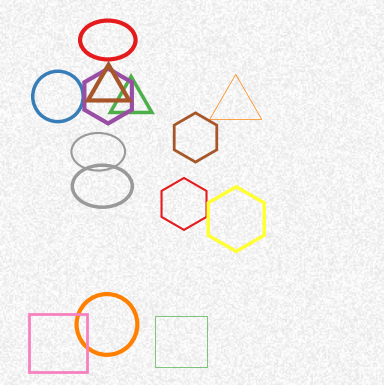[{"shape": "hexagon", "thickness": 1.5, "radius": 0.34, "center": [0.478, 0.47]}, {"shape": "oval", "thickness": 3, "radius": 0.36, "center": [0.28, 0.896]}, {"shape": "circle", "thickness": 2.5, "radius": 0.33, "center": [0.15, 0.75]}, {"shape": "square", "thickness": 0.5, "radius": 0.34, "center": [0.471, 0.113]}, {"shape": "triangle", "thickness": 2.5, "radius": 0.31, "center": [0.341, 0.739]}, {"shape": "hexagon", "thickness": 3, "radius": 0.36, "center": [0.281, 0.751]}, {"shape": "circle", "thickness": 3, "radius": 0.39, "center": [0.278, 0.157]}, {"shape": "triangle", "thickness": 0.5, "radius": 0.39, "center": [0.612, 0.729]}, {"shape": "hexagon", "thickness": 2.5, "radius": 0.42, "center": [0.614, 0.431]}, {"shape": "hexagon", "thickness": 2, "radius": 0.32, "center": [0.508, 0.643]}, {"shape": "triangle", "thickness": 3, "radius": 0.31, "center": [0.282, 0.77]}, {"shape": "square", "thickness": 2, "radius": 0.38, "center": [0.151, 0.109]}, {"shape": "oval", "thickness": 1.5, "radius": 0.35, "center": [0.255, 0.606]}, {"shape": "oval", "thickness": 2.5, "radius": 0.39, "center": [0.266, 0.516]}]